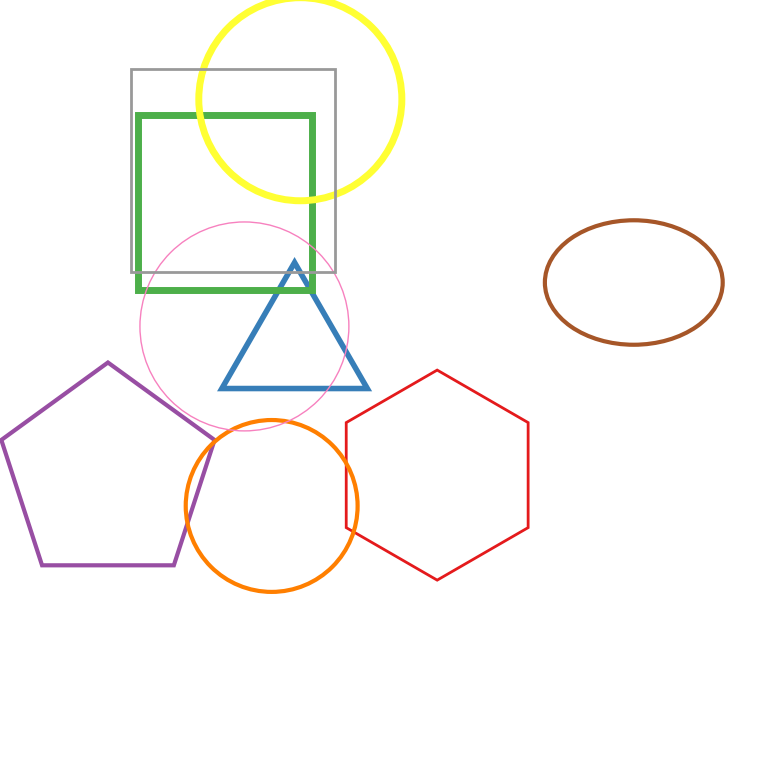[{"shape": "hexagon", "thickness": 1, "radius": 0.68, "center": [0.568, 0.383]}, {"shape": "triangle", "thickness": 2, "radius": 0.55, "center": [0.383, 0.55]}, {"shape": "square", "thickness": 2.5, "radius": 0.57, "center": [0.292, 0.737]}, {"shape": "pentagon", "thickness": 1.5, "radius": 0.73, "center": [0.14, 0.384]}, {"shape": "circle", "thickness": 1.5, "radius": 0.56, "center": [0.353, 0.343]}, {"shape": "circle", "thickness": 2.5, "radius": 0.66, "center": [0.39, 0.871]}, {"shape": "oval", "thickness": 1.5, "radius": 0.58, "center": [0.823, 0.633]}, {"shape": "circle", "thickness": 0.5, "radius": 0.68, "center": [0.317, 0.576]}, {"shape": "square", "thickness": 1, "radius": 0.66, "center": [0.302, 0.779]}]